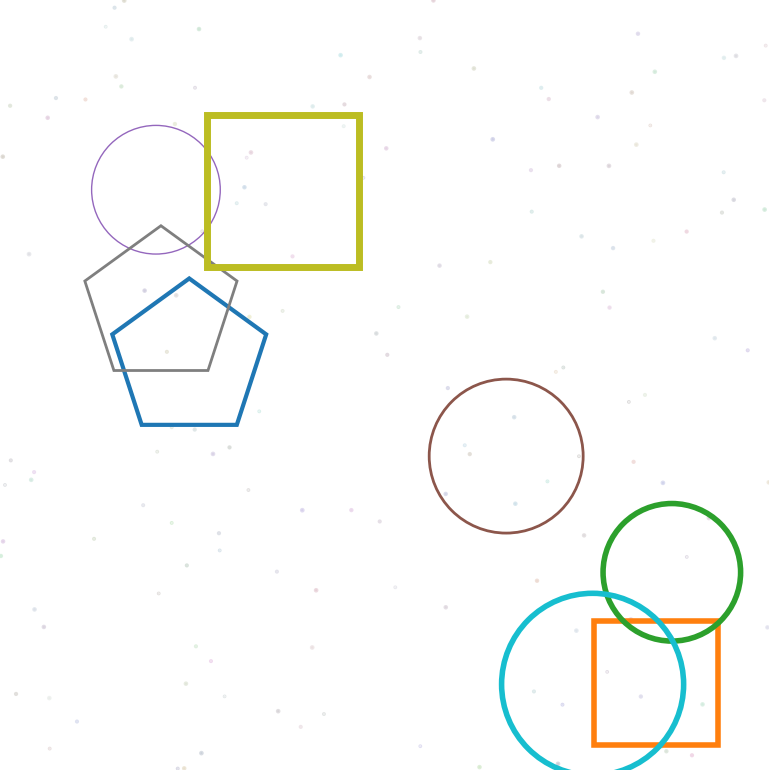[{"shape": "pentagon", "thickness": 1.5, "radius": 0.53, "center": [0.246, 0.533]}, {"shape": "square", "thickness": 2, "radius": 0.4, "center": [0.852, 0.113]}, {"shape": "circle", "thickness": 2, "radius": 0.45, "center": [0.873, 0.257]}, {"shape": "circle", "thickness": 0.5, "radius": 0.42, "center": [0.203, 0.754]}, {"shape": "circle", "thickness": 1, "radius": 0.5, "center": [0.657, 0.408]}, {"shape": "pentagon", "thickness": 1, "radius": 0.52, "center": [0.209, 0.603]}, {"shape": "square", "thickness": 2.5, "radius": 0.49, "center": [0.368, 0.751]}, {"shape": "circle", "thickness": 2, "radius": 0.59, "center": [0.77, 0.111]}]